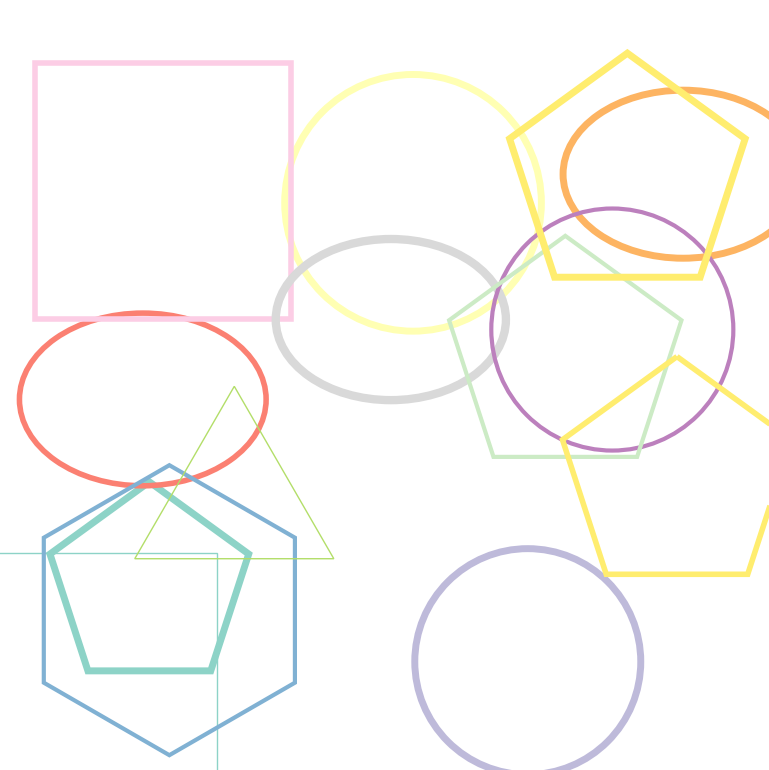[{"shape": "pentagon", "thickness": 2.5, "radius": 0.68, "center": [0.194, 0.239]}, {"shape": "square", "thickness": 0.5, "radius": 0.82, "center": [0.119, 0.119]}, {"shape": "circle", "thickness": 2.5, "radius": 0.83, "center": [0.536, 0.737]}, {"shape": "circle", "thickness": 2.5, "radius": 0.73, "center": [0.685, 0.141]}, {"shape": "oval", "thickness": 2, "radius": 0.8, "center": [0.185, 0.481]}, {"shape": "hexagon", "thickness": 1.5, "radius": 0.94, "center": [0.22, 0.208]}, {"shape": "oval", "thickness": 2.5, "radius": 0.78, "center": [0.887, 0.774]}, {"shape": "triangle", "thickness": 0.5, "radius": 0.75, "center": [0.304, 0.349]}, {"shape": "square", "thickness": 2, "radius": 0.83, "center": [0.212, 0.752]}, {"shape": "oval", "thickness": 3, "radius": 0.75, "center": [0.508, 0.585]}, {"shape": "circle", "thickness": 1.5, "radius": 0.79, "center": [0.795, 0.572]}, {"shape": "pentagon", "thickness": 1.5, "radius": 0.79, "center": [0.734, 0.535]}, {"shape": "pentagon", "thickness": 2.5, "radius": 0.8, "center": [0.815, 0.77]}, {"shape": "pentagon", "thickness": 2, "radius": 0.78, "center": [0.879, 0.381]}]